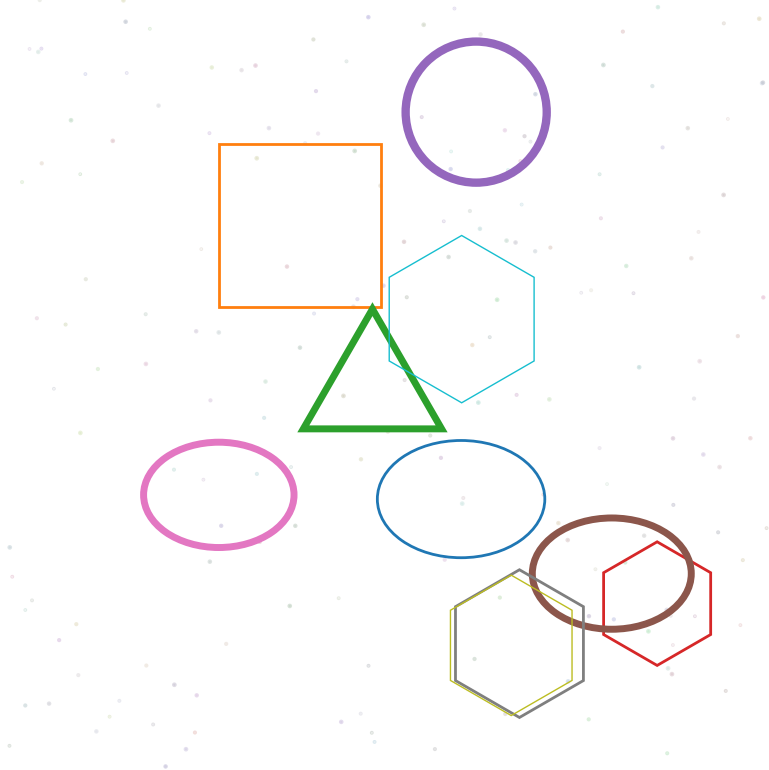[{"shape": "oval", "thickness": 1, "radius": 0.54, "center": [0.599, 0.352]}, {"shape": "square", "thickness": 1, "radius": 0.53, "center": [0.389, 0.708]}, {"shape": "triangle", "thickness": 2.5, "radius": 0.52, "center": [0.484, 0.495]}, {"shape": "hexagon", "thickness": 1, "radius": 0.4, "center": [0.853, 0.216]}, {"shape": "circle", "thickness": 3, "radius": 0.46, "center": [0.618, 0.854]}, {"shape": "oval", "thickness": 2.5, "radius": 0.52, "center": [0.795, 0.255]}, {"shape": "oval", "thickness": 2.5, "radius": 0.49, "center": [0.284, 0.357]}, {"shape": "hexagon", "thickness": 1, "radius": 0.48, "center": [0.675, 0.164]}, {"shape": "hexagon", "thickness": 0.5, "radius": 0.46, "center": [0.664, 0.162]}, {"shape": "hexagon", "thickness": 0.5, "radius": 0.54, "center": [0.6, 0.586]}]